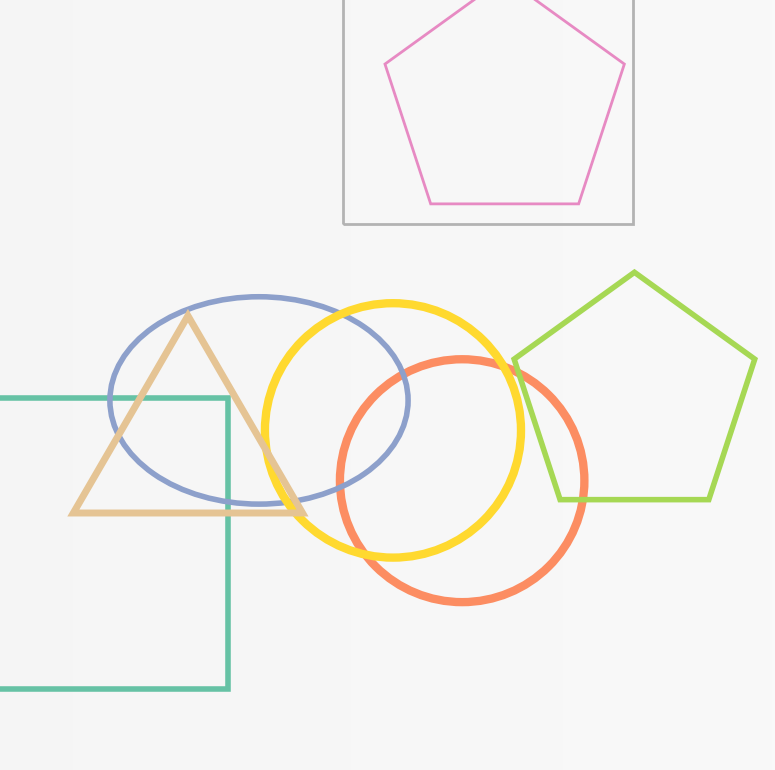[{"shape": "square", "thickness": 2, "radius": 0.94, "center": [0.105, 0.294]}, {"shape": "circle", "thickness": 3, "radius": 0.79, "center": [0.596, 0.376]}, {"shape": "oval", "thickness": 2, "radius": 0.96, "center": [0.334, 0.48]}, {"shape": "pentagon", "thickness": 1, "radius": 0.81, "center": [0.651, 0.867]}, {"shape": "pentagon", "thickness": 2, "radius": 0.82, "center": [0.819, 0.483]}, {"shape": "circle", "thickness": 3, "radius": 0.83, "center": [0.507, 0.441]}, {"shape": "triangle", "thickness": 2.5, "radius": 0.85, "center": [0.242, 0.419]}, {"shape": "square", "thickness": 1, "radius": 0.94, "center": [0.63, 0.896]}]